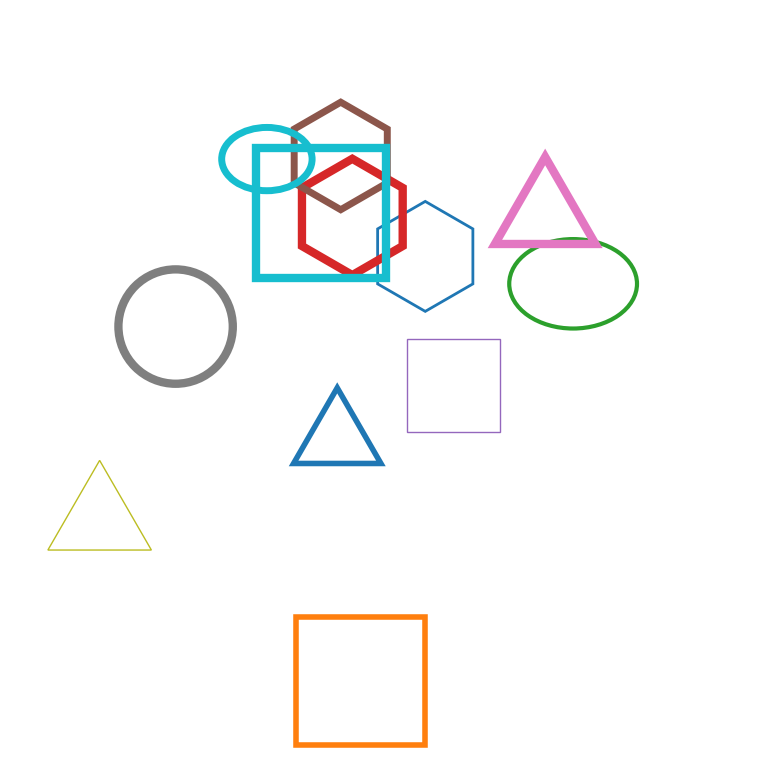[{"shape": "triangle", "thickness": 2, "radius": 0.33, "center": [0.438, 0.431]}, {"shape": "hexagon", "thickness": 1, "radius": 0.36, "center": [0.552, 0.667]}, {"shape": "square", "thickness": 2, "radius": 0.42, "center": [0.468, 0.115]}, {"shape": "oval", "thickness": 1.5, "radius": 0.41, "center": [0.744, 0.631]}, {"shape": "hexagon", "thickness": 3, "radius": 0.38, "center": [0.458, 0.718]}, {"shape": "square", "thickness": 0.5, "radius": 0.3, "center": [0.589, 0.5]}, {"shape": "hexagon", "thickness": 2.5, "radius": 0.35, "center": [0.443, 0.797]}, {"shape": "triangle", "thickness": 3, "radius": 0.38, "center": [0.708, 0.721]}, {"shape": "circle", "thickness": 3, "radius": 0.37, "center": [0.228, 0.576]}, {"shape": "triangle", "thickness": 0.5, "radius": 0.39, "center": [0.129, 0.324]}, {"shape": "square", "thickness": 3, "radius": 0.42, "center": [0.417, 0.723]}, {"shape": "oval", "thickness": 2.5, "radius": 0.29, "center": [0.347, 0.793]}]